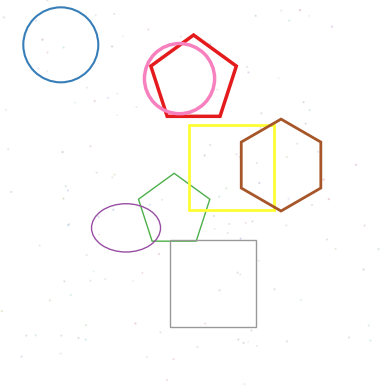[{"shape": "pentagon", "thickness": 2.5, "radius": 0.58, "center": [0.503, 0.792]}, {"shape": "circle", "thickness": 1.5, "radius": 0.49, "center": [0.158, 0.884]}, {"shape": "pentagon", "thickness": 1, "radius": 0.49, "center": [0.452, 0.452]}, {"shape": "oval", "thickness": 1, "radius": 0.45, "center": [0.327, 0.408]}, {"shape": "square", "thickness": 2, "radius": 0.56, "center": [0.601, 0.565]}, {"shape": "hexagon", "thickness": 2, "radius": 0.6, "center": [0.73, 0.571]}, {"shape": "circle", "thickness": 2.5, "radius": 0.46, "center": [0.466, 0.796]}, {"shape": "square", "thickness": 1, "radius": 0.56, "center": [0.553, 0.264]}]